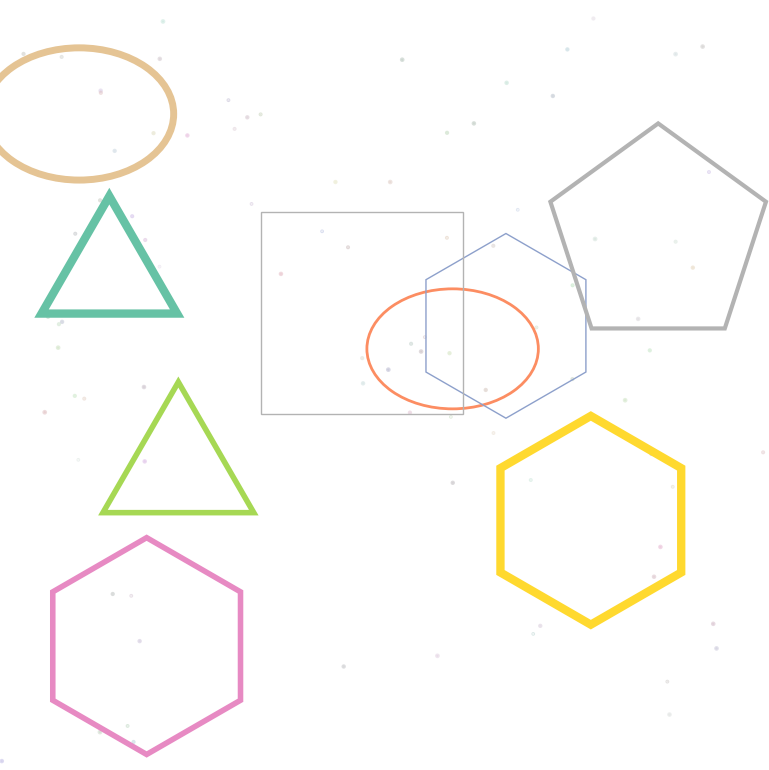[{"shape": "triangle", "thickness": 3, "radius": 0.51, "center": [0.142, 0.644]}, {"shape": "oval", "thickness": 1, "radius": 0.56, "center": [0.588, 0.547]}, {"shape": "hexagon", "thickness": 0.5, "radius": 0.6, "center": [0.657, 0.577]}, {"shape": "hexagon", "thickness": 2, "radius": 0.7, "center": [0.19, 0.161]}, {"shape": "triangle", "thickness": 2, "radius": 0.57, "center": [0.232, 0.391]}, {"shape": "hexagon", "thickness": 3, "radius": 0.68, "center": [0.767, 0.324]}, {"shape": "oval", "thickness": 2.5, "radius": 0.61, "center": [0.103, 0.852]}, {"shape": "pentagon", "thickness": 1.5, "radius": 0.74, "center": [0.855, 0.693]}, {"shape": "square", "thickness": 0.5, "radius": 0.66, "center": [0.47, 0.593]}]